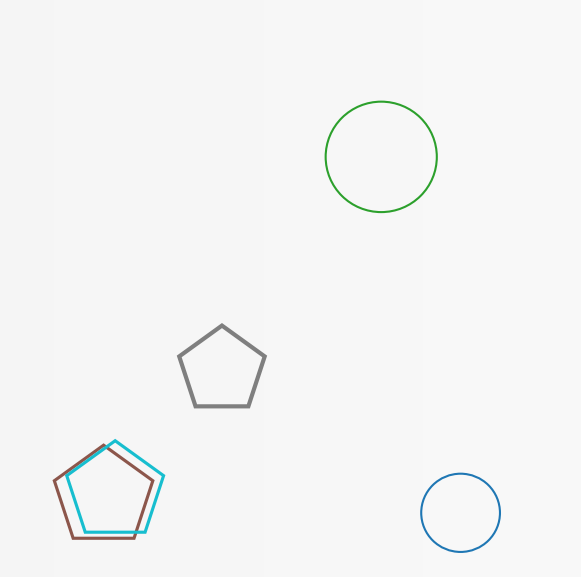[{"shape": "circle", "thickness": 1, "radius": 0.34, "center": [0.792, 0.111]}, {"shape": "circle", "thickness": 1, "radius": 0.48, "center": [0.656, 0.727]}, {"shape": "pentagon", "thickness": 1.5, "radius": 0.45, "center": [0.178, 0.139]}, {"shape": "pentagon", "thickness": 2, "radius": 0.39, "center": [0.382, 0.358]}, {"shape": "pentagon", "thickness": 1.5, "radius": 0.44, "center": [0.198, 0.148]}]